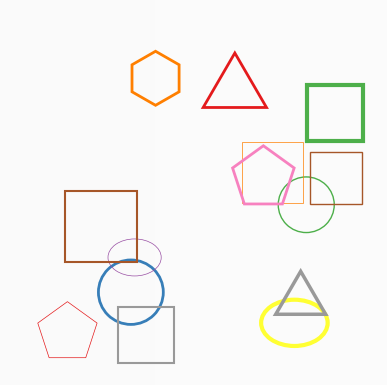[{"shape": "pentagon", "thickness": 0.5, "radius": 0.4, "center": [0.174, 0.136]}, {"shape": "triangle", "thickness": 2, "radius": 0.47, "center": [0.606, 0.768]}, {"shape": "circle", "thickness": 2, "radius": 0.42, "center": [0.338, 0.241]}, {"shape": "square", "thickness": 3, "radius": 0.36, "center": [0.865, 0.707]}, {"shape": "circle", "thickness": 1, "radius": 0.36, "center": [0.79, 0.468]}, {"shape": "oval", "thickness": 0.5, "radius": 0.34, "center": [0.347, 0.331]}, {"shape": "square", "thickness": 0.5, "radius": 0.39, "center": [0.703, 0.552]}, {"shape": "hexagon", "thickness": 2, "radius": 0.35, "center": [0.401, 0.797]}, {"shape": "oval", "thickness": 3, "radius": 0.43, "center": [0.76, 0.161]}, {"shape": "square", "thickness": 1.5, "radius": 0.46, "center": [0.261, 0.413]}, {"shape": "square", "thickness": 1, "radius": 0.34, "center": [0.867, 0.537]}, {"shape": "pentagon", "thickness": 2, "radius": 0.42, "center": [0.68, 0.538]}, {"shape": "triangle", "thickness": 2.5, "radius": 0.37, "center": [0.776, 0.221]}, {"shape": "square", "thickness": 1.5, "radius": 0.36, "center": [0.376, 0.129]}]